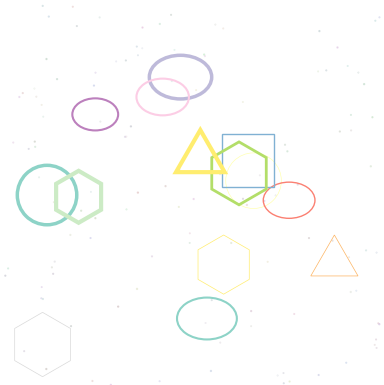[{"shape": "oval", "thickness": 1.5, "radius": 0.39, "center": [0.537, 0.173]}, {"shape": "circle", "thickness": 2.5, "radius": 0.39, "center": [0.122, 0.493]}, {"shape": "circle", "thickness": 0.5, "radius": 0.36, "center": [0.659, 0.531]}, {"shape": "oval", "thickness": 2.5, "radius": 0.41, "center": [0.469, 0.8]}, {"shape": "oval", "thickness": 1, "radius": 0.34, "center": [0.751, 0.48]}, {"shape": "square", "thickness": 1, "radius": 0.34, "center": [0.644, 0.583]}, {"shape": "triangle", "thickness": 0.5, "radius": 0.35, "center": [0.869, 0.319]}, {"shape": "hexagon", "thickness": 2, "radius": 0.41, "center": [0.621, 0.55]}, {"shape": "oval", "thickness": 1.5, "radius": 0.34, "center": [0.423, 0.748]}, {"shape": "hexagon", "thickness": 0.5, "radius": 0.42, "center": [0.111, 0.105]}, {"shape": "oval", "thickness": 1.5, "radius": 0.3, "center": [0.247, 0.703]}, {"shape": "hexagon", "thickness": 3, "radius": 0.34, "center": [0.204, 0.489]}, {"shape": "hexagon", "thickness": 0.5, "radius": 0.38, "center": [0.581, 0.313]}, {"shape": "triangle", "thickness": 3, "radius": 0.36, "center": [0.52, 0.589]}]